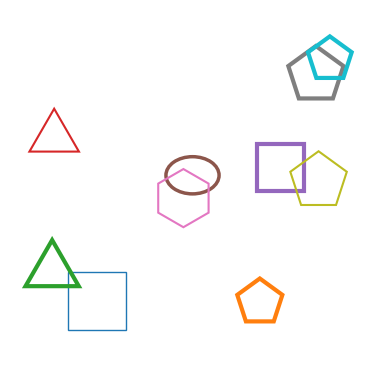[{"shape": "square", "thickness": 1, "radius": 0.38, "center": [0.253, 0.219]}, {"shape": "pentagon", "thickness": 3, "radius": 0.31, "center": [0.675, 0.215]}, {"shape": "triangle", "thickness": 3, "radius": 0.4, "center": [0.135, 0.297]}, {"shape": "triangle", "thickness": 1.5, "radius": 0.37, "center": [0.141, 0.643]}, {"shape": "square", "thickness": 3, "radius": 0.3, "center": [0.729, 0.565]}, {"shape": "oval", "thickness": 2.5, "radius": 0.34, "center": [0.5, 0.545]}, {"shape": "hexagon", "thickness": 1.5, "radius": 0.38, "center": [0.476, 0.485]}, {"shape": "pentagon", "thickness": 3, "radius": 0.38, "center": [0.82, 0.805]}, {"shape": "pentagon", "thickness": 1.5, "radius": 0.39, "center": [0.827, 0.53]}, {"shape": "pentagon", "thickness": 3, "radius": 0.3, "center": [0.857, 0.846]}]